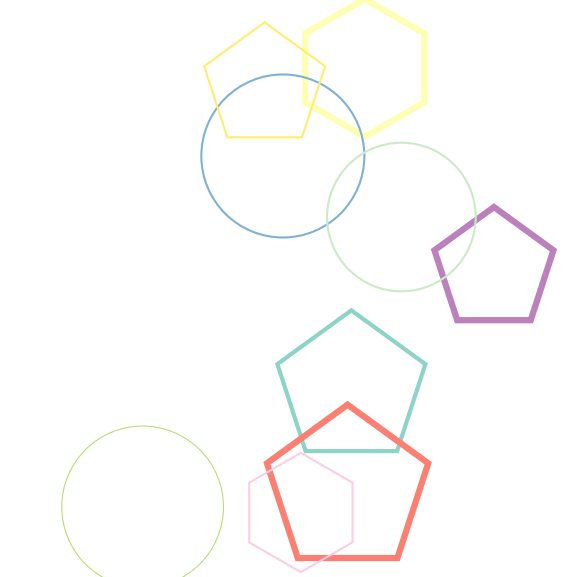[{"shape": "pentagon", "thickness": 2, "radius": 0.67, "center": [0.608, 0.327]}, {"shape": "hexagon", "thickness": 3, "radius": 0.6, "center": [0.631, 0.882]}, {"shape": "pentagon", "thickness": 3, "radius": 0.73, "center": [0.602, 0.152]}, {"shape": "circle", "thickness": 1, "radius": 0.71, "center": [0.49, 0.729]}, {"shape": "circle", "thickness": 0.5, "radius": 0.7, "center": [0.247, 0.121]}, {"shape": "hexagon", "thickness": 1, "radius": 0.52, "center": [0.521, 0.112]}, {"shape": "pentagon", "thickness": 3, "radius": 0.54, "center": [0.855, 0.532]}, {"shape": "circle", "thickness": 1, "radius": 0.64, "center": [0.695, 0.623]}, {"shape": "pentagon", "thickness": 1, "radius": 0.55, "center": [0.458, 0.85]}]